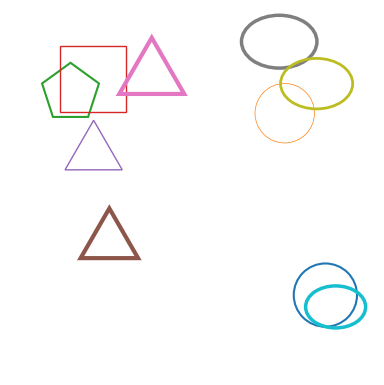[{"shape": "circle", "thickness": 1.5, "radius": 0.41, "center": [0.845, 0.234]}, {"shape": "circle", "thickness": 0.5, "radius": 0.39, "center": [0.74, 0.706]}, {"shape": "pentagon", "thickness": 1.5, "radius": 0.39, "center": [0.183, 0.759]}, {"shape": "square", "thickness": 1, "radius": 0.43, "center": [0.241, 0.795]}, {"shape": "triangle", "thickness": 1, "radius": 0.43, "center": [0.243, 0.602]}, {"shape": "triangle", "thickness": 3, "radius": 0.43, "center": [0.284, 0.373]}, {"shape": "triangle", "thickness": 3, "radius": 0.49, "center": [0.394, 0.805]}, {"shape": "oval", "thickness": 2.5, "radius": 0.49, "center": [0.725, 0.892]}, {"shape": "oval", "thickness": 2, "radius": 0.47, "center": [0.822, 0.783]}, {"shape": "oval", "thickness": 2.5, "radius": 0.39, "center": [0.872, 0.203]}]